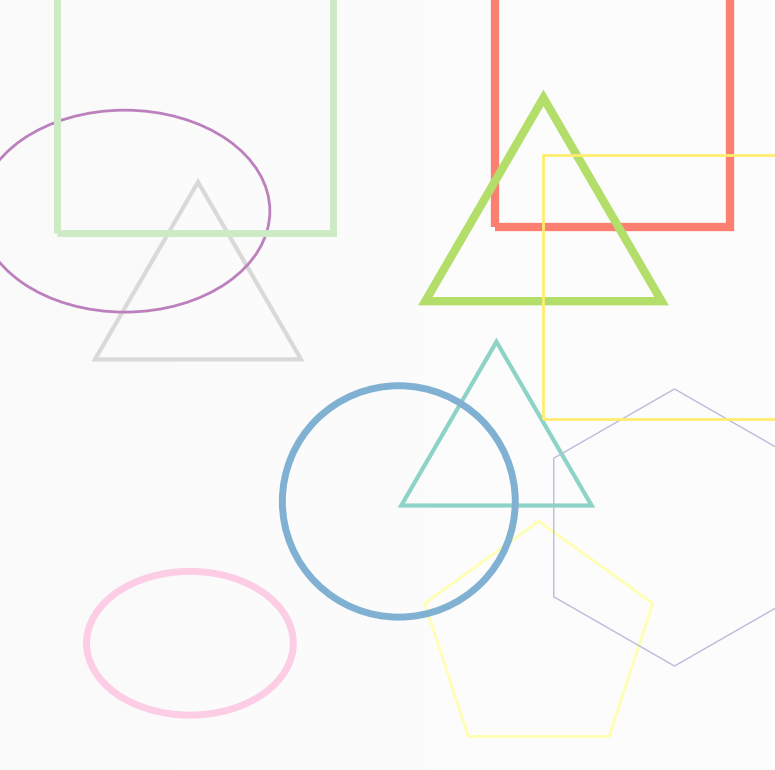[{"shape": "triangle", "thickness": 1.5, "radius": 0.71, "center": [0.641, 0.414]}, {"shape": "pentagon", "thickness": 1, "radius": 0.77, "center": [0.695, 0.169]}, {"shape": "hexagon", "thickness": 0.5, "radius": 0.9, "center": [0.87, 0.315]}, {"shape": "square", "thickness": 3, "radius": 0.76, "center": [0.79, 0.857]}, {"shape": "circle", "thickness": 2.5, "radius": 0.75, "center": [0.515, 0.349]}, {"shape": "triangle", "thickness": 3, "radius": 0.88, "center": [0.701, 0.697]}, {"shape": "oval", "thickness": 2.5, "radius": 0.67, "center": [0.245, 0.165]}, {"shape": "triangle", "thickness": 1.5, "radius": 0.77, "center": [0.256, 0.61]}, {"shape": "oval", "thickness": 1, "radius": 0.94, "center": [0.161, 0.726]}, {"shape": "square", "thickness": 2.5, "radius": 0.89, "center": [0.252, 0.876]}, {"shape": "square", "thickness": 1, "radius": 0.86, "center": [0.872, 0.627]}]